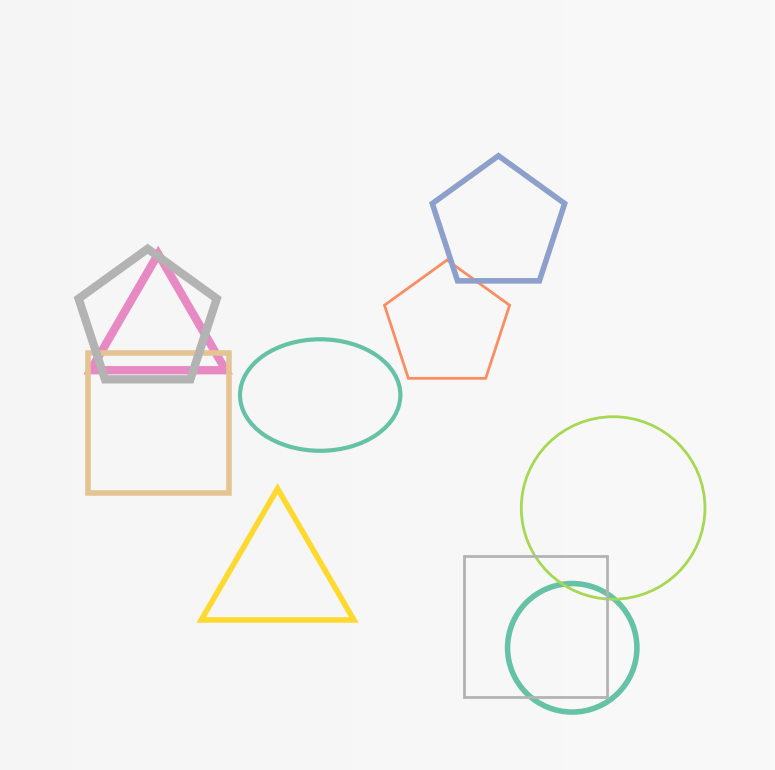[{"shape": "oval", "thickness": 1.5, "radius": 0.52, "center": [0.413, 0.487]}, {"shape": "circle", "thickness": 2, "radius": 0.42, "center": [0.738, 0.159]}, {"shape": "pentagon", "thickness": 1, "radius": 0.42, "center": [0.577, 0.577]}, {"shape": "pentagon", "thickness": 2, "radius": 0.45, "center": [0.643, 0.708]}, {"shape": "triangle", "thickness": 3, "radius": 0.5, "center": [0.204, 0.57]}, {"shape": "circle", "thickness": 1, "radius": 0.59, "center": [0.791, 0.34]}, {"shape": "triangle", "thickness": 2, "radius": 0.57, "center": [0.358, 0.252]}, {"shape": "square", "thickness": 2, "radius": 0.46, "center": [0.205, 0.45]}, {"shape": "square", "thickness": 1, "radius": 0.46, "center": [0.691, 0.186]}, {"shape": "pentagon", "thickness": 3, "radius": 0.47, "center": [0.191, 0.583]}]